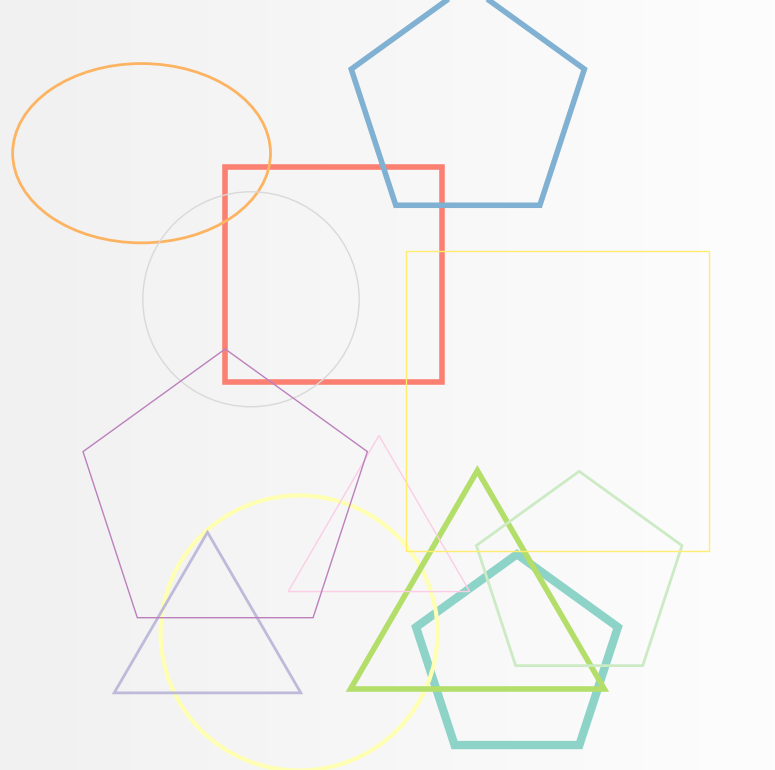[{"shape": "pentagon", "thickness": 3, "radius": 0.68, "center": [0.667, 0.143]}, {"shape": "circle", "thickness": 1.5, "radius": 0.89, "center": [0.386, 0.178]}, {"shape": "triangle", "thickness": 1, "radius": 0.7, "center": [0.268, 0.17]}, {"shape": "square", "thickness": 2, "radius": 0.7, "center": [0.43, 0.644]}, {"shape": "pentagon", "thickness": 2, "radius": 0.79, "center": [0.604, 0.861]}, {"shape": "oval", "thickness": 1, "radius": 0.83, "center": [0.183, 0.801]}, {"shape": "triangle", "thickness": 2, "radius": 0.95, "center": [0.616, 0.2]}, {"shape": "triangle", "thickness": 0.5, "radius": 0.68, "center": [0.489, 0.299]}, {"shape": "circle", "thickness": 0.5, "radius": 0.7, "center": [0.324, 0.611]}, {"shape": "pentagon", "thickness": 0.5, "radius": 0.96, "center": [0.291, 0.354]}, {"shape": "pentagon", "thickness": 1, "radius": 0.7, "center": [0.747, 0.248]}, {"shape": "square", "thickness": 0.5, "radius": 0.98, "center": [0.719, 0.479]}]